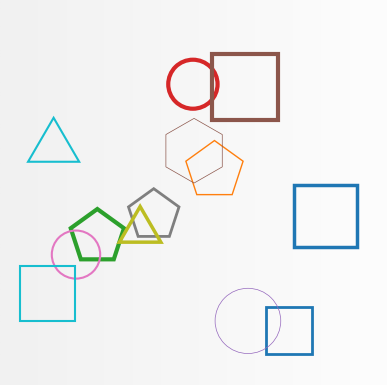[{"shape": "square", "thickness": 2.5, "radius": 0.41, "center": [0.841, 0.439]}, {"shape": "square", "thickness": 2, "radius": 0.3, "center": [0.746, 0.142]}, {"shape": "pentagon", "thickness": 1, "radius": 0.39, "center": [0.553, 0.557]}, {"shape": "pentagon", "thickness": 3, "radius": 0.36, "center": [0.251, 0.385]}, {"shape": "circle", "thickness": 3, "radius": 0.32, "center": [0.498, 0.781]}, {"shape": "circle", "thickness": 0.5, "radius": 0.42, "center": [0.64, 0.166]}, {"shape": "hexagon", "thickness": 0.5, "radius": 0.42, "center": [0.501, 0.609]}, {"shape": "square", "thickness": 3, "radius": 0.43, "center": [0.631, 0.774]}, {"shape": "circle", "thickness": 1.5, "radius": 0.31, "center": [0.196, 0.339]}, {"shape": "pentagon", "thickness": 2, "radius": 0.34, "center": [0.397, 0.441]}, {"shape": "triangle", "thickness": 2.5, "radius": 0.31, "center": [0.362, 0.402]}, {"shape": "square", "thickness": 1.5, "radius": 0.36, "center": [0.123, 0.238]}, {"shape": "triangle", "thickness": 1.5, "radius": 0.38, "center": [0.138, 0.618]}]